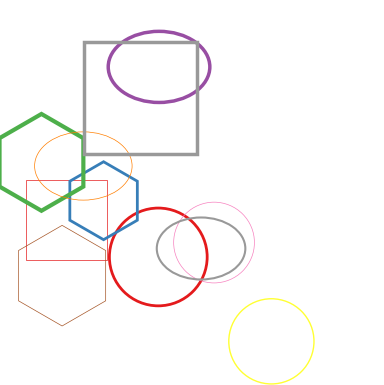[{"shape": "circle", "thickness": 2, "radius": 0.63, "center": [0.411, 0.333]}, {"shape": "square", "thickness": 0.5, "radius": 0.52, "center": [0.173, 0.428]}, {"shape": "hexagon", "thickness": 2, "radius": 0.51, "center": [0.269, 0.479]}, {"shape": "hexagon", "thickness": 3, "radius": 0.63, "center": [0.108, 0.578]}, {"shape": "oval", "thickness": 2.5, "radius": 0.66, "center": [0.413, 0.826]}, {"shape": "oval", "thickness": 0.5, "radius": 0.63, "center": [0.216, 0.569]}, {"shape": "circle", "thickness": 1, "radius": 0.55, "center": [0.705, 0.113]}, {"shape": "hexagon", "thickness": 0.5, "radius": 0.65, "center": [0.161, 0.284]}, {"shape": "circle", "thickness": 0.5, "radius": 0.52, "center": [0.556, 0.37]}, {"shape": "oval", "thickness": 1.5, "radius": 0.58, "center": [0.522, 0.355]}, {"shape": "square", "thickness": 2.5, "radius": 0.73, "center": [0.365, 0.746]}]